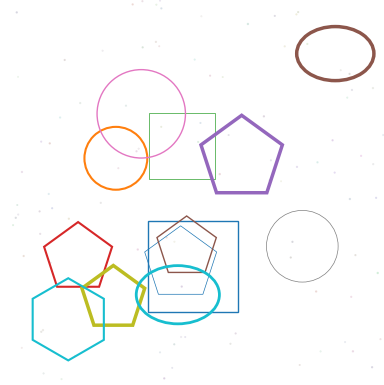[{"shape": "pentagon", "thickness": 0.5, "radius": 0.49, "center": [0.469, 0.315]}, {"shape": "square", "thickness": 1, "radius": 0.59, "center": [0.502, 0.308]}, {"shape": "circle", "thickness": 1.5, "radius": 0.41, "center": [0.301, 0.589]}, {"shape": "square", "thickness": 0.5, "radius": 0.43, "center": [0.473, 0.62]}, {"shape": "pentagon", "thickness": 1.5, "radius": 0.46, "center": [0.203, 0.33]}, {"shape": "pentagon", "thickness": 2.5, "radius": 0.56, "center": [0.628, 0.589]}, {"shape": "pentagon", "thickness": 1, "radius": 0.41, "center": [0.485, 0.358]}, {"shape": "oval", "thickness": 2.5, "radius": 0.5, "center": [0.871, 0.861]}, {"shape": "circle", "thickness": 1, "radius": 0.57, "center": [0.367, 0.704]}, {"shape": "circle", "thickness": 0.5, "radius": 0.47, "center": [0.785, 0.36]}, {"shape": "pentagon", "thickness": 2.5, "radius": 0.43, "center": [0.294, 0.225]}, {"shape": "hexagon", "thickness": 1.5, "radius": 0.53, "center": [0.177, 0.171]}, {"shape": "oval", "thickness": 2, "radius": 0.54, "center": [0.462, 0.234]}]